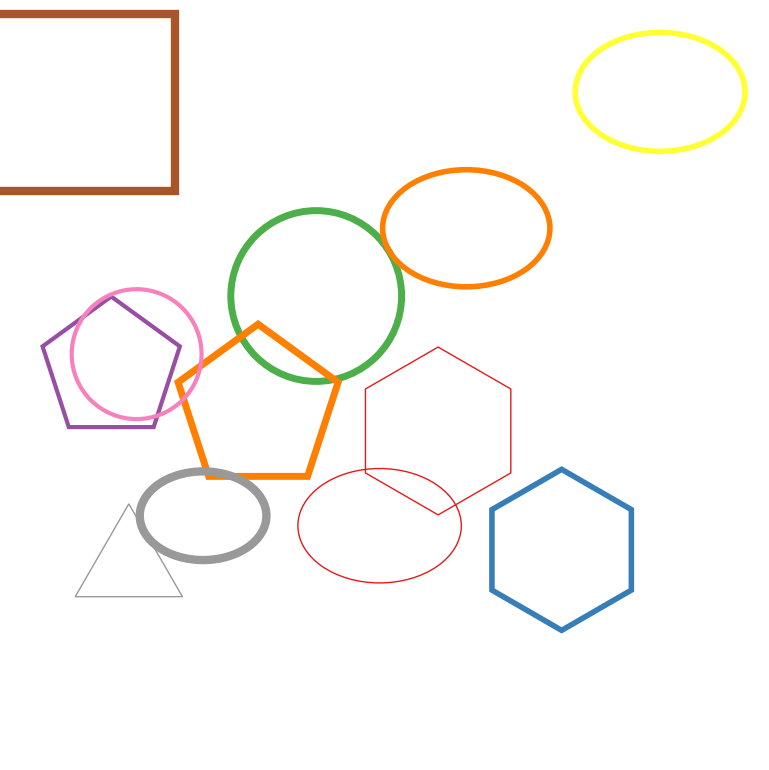[{"shape": "oval", "thickness": 0.5, "radius": 0.53, "center": [0.493, 0.317]}, {"shape": "hexagon", "thickness": 0.5, "radius": 0.54, "center": [0.569, 0.44]}, {"shape": "hexagon", "thickness": 2, "radius": 0.52, "center": [0.729, 0.286]}, {"shape": "circle", "thickness": 2.5, "radius": 0.55, "center": [0.411, 0.616]}, {"shape": "pentagon", "thickness": 1.5, "radius": 0.47, "center": [0.144, 0.521]}, {"shape": "pentagon", "thickness": 2.5, "radius": 0.55, "center": [0.335, 0.47]}, {"shape": "oval", "thickness": 2, "radius": 0.54, "center": [0.606, 0.704]}, {"shape": "oval", "thickness": 2, "radius": 0.55, "center": [0.857, 0.881]}, {"shape": "square", "thickness": 3, "radius": 0.57, "center": [0.113, 0.867]}, {"shape": "circle", "thickness": 1.5, "radius": 0.42, "center": [0.177, 0.54]}, {"shape": "oval", "thickness": 3, "radius": 0.41, "center": [0.264, 0.33]}, {"shape": "triangle", "thickness": 0.5, "radius": 0.4, "center": [0.167, 0.265]}]